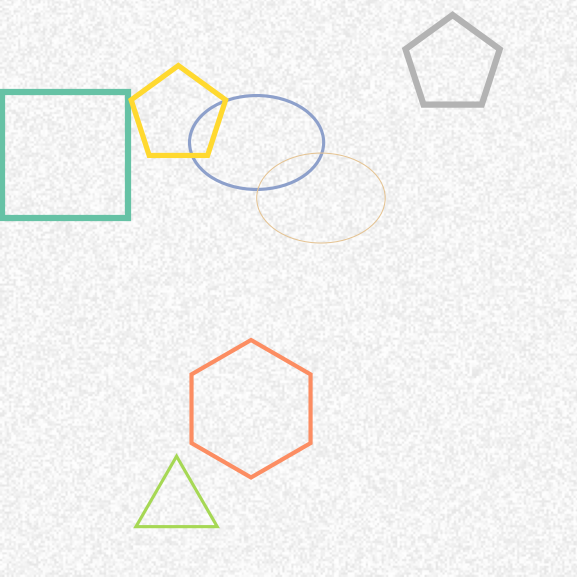[{"shape": "square", "thickness": 3, "radius": 0.55, "center": [0.112, 0.73]}, {"shape": "hexagon", "thickness": 2, "radius": 0.6, "center": [0.435, 0.291]}, {"shape": "oval", "thickness": 1.5, "radius": 0.58, "center": [0.444, 0.752]}, {"shape": "triangle", "thickness": 1.5, "radius": 0.41, "center": [0.306, 0.128]}, {"shape": "pentagon", "thickness": 2.5, "radius": 0.43, "center": [0.309, 0.8]}, {"shape": "oval", "thickness": 0.5, "radius": 0.56, "center": [0.556, 0.656]}, {"shape": "pentagon", "thickness": 3, "radius": 0.43, "center": [0.784, 0.887]}]